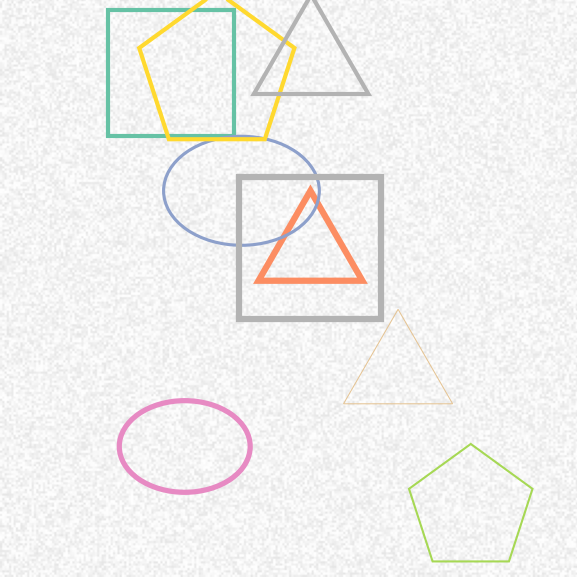[{"shape": "square", "thickness": 2, "radius": 0.55, "center": [0.296, 0.873]}, {"shape": "triangle", "thickness": 3, "radius": 0.52, "center": [0.538, 0.565]}, {"shape": "oval", "thickness": 1.5, "radius": 0.67, "center": [0.418, 0.669]}, {"shape": "oval", "thickness": 2.5, "radius": 0.57, "center": [0.32, 0.226]}, {"shape": "pentagon", "thickness": 1, "radius": 0.56, "center": [0.815, 0.118]}, {"shape": "pentagon", "thickness": 2, "radius": 0.71, "center": [0.375, 0.872]}, {"shape": "triangle", "thickness": 0.5, "radius": 0.55, "center": [0.689, 0.354]}, {"shape": "triangle", "thickness": 2, "radius": 0.57, "center": [0.539, 0.894]}, {"shape": "square", "thickness": 3, "radius": 0.61, "center": [0.537, 0.569]}]